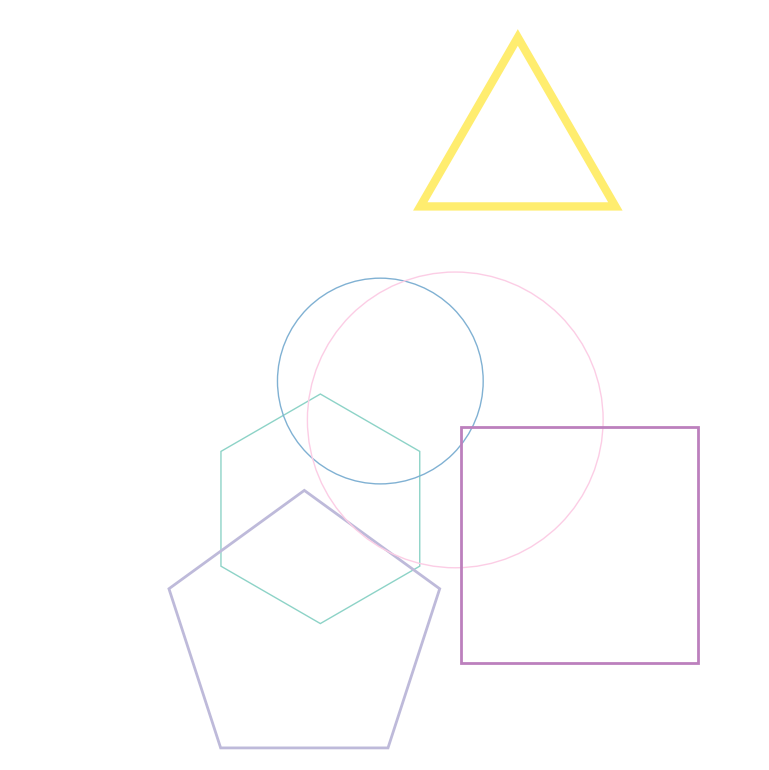[{"shape": "hexagon", "thickness": 0.5, "radius": 0.75, "center": [0.416, 0.339]}, {"shape": "pentagon", "thickness": 1, "radius": 0.92, "center": [0.395, 0.178]}, {"shape": "circle", "thickness": 0.5, "radius": 0.67, "center": [0.494, 0.505]}, {"shape": "circle", "thickness": 0.5, "radius": 0.96, "center": [0.591, 0.455]}, {"shape": "square", "thickness": 1, "radius": 0.77, "center": [0.752, 0.293]}, {"shape": "triangle", "thickness": 3, "radius": 0.73, "center": [0.672, 0.805]}]